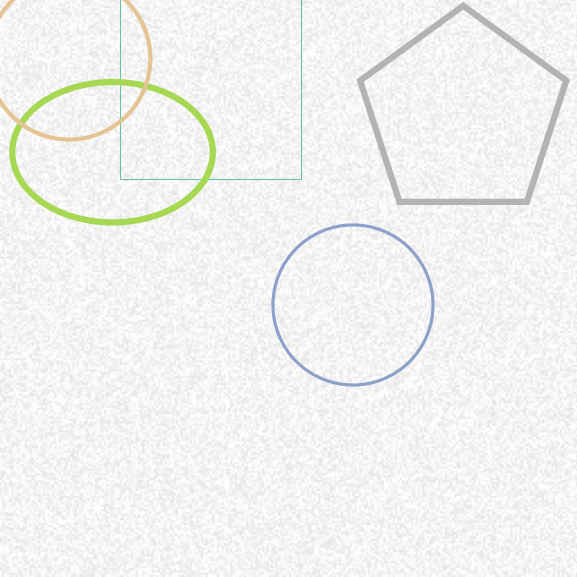[{"shape": "square", "thickness": 0.5, "radius": 0.78, "center": [0.365, 0.847]}, {"shape": "circle", "thickness": 1.5, "radius": 0.69, "center": [0.611, 0.471]}, {"shape": "oval", "thickness": 3, "radius": 0.87, "center": [0.195, 0.736]}, {"shape": "circle", "thickness": 2, "radius": 0.7, "center": [0.12, 0.898]}, {"shape": "pentagon", "thickness": 3, "radius": 0.94, "center": [0.802, 0.801]}]